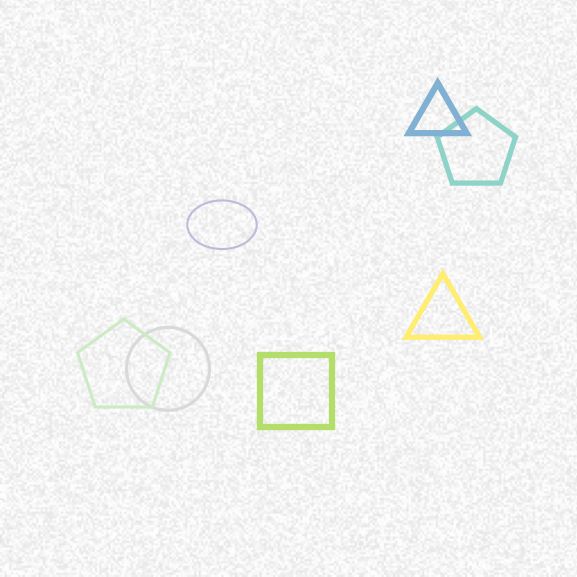[{"shape": "pentagon", "thickness": 2.5, "radius": 0.36, "center": [0.825, 0.74]}, {"shape": "oval", "thickness": 1, "radius": 0.3, "center": [0.384, 0.61]}, {"shape": "triangle", "thickness": 3, "radius": 0.29, "center": [0.758, 0.797]}, {"shape": "square", "thickness": 3, "radius": 0.31, "center": [0.513, 0.322]}, {"shape": "circle", "thickness": 1.5, "radius": 0.36, "center": [0.291, 0.36]}, {"shape": "pentagon", "thickness": 1.5, "radius": 0.42, "center": [0.214, 0.362]}, {"shape": "triangle", "thickness": 2.5, "radius": 0.37, "center": [0.767, 0.452]}]